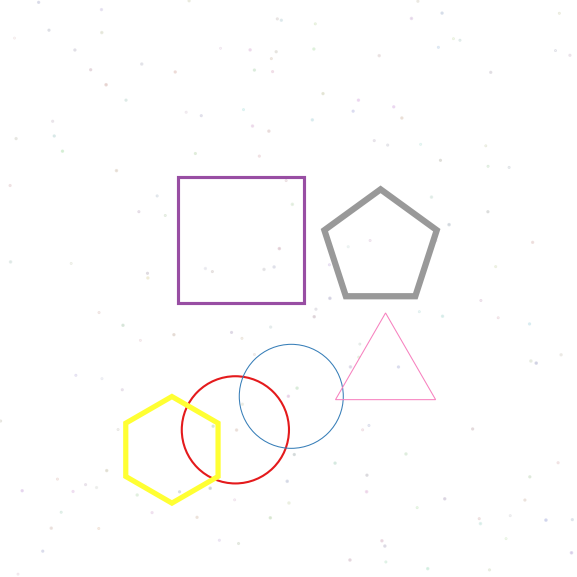[{"shape": "circle", "thickness": 1, "radius": 0.46, "center": [0.408, 0.255]}, {"shape": "circle", "thickness": 0.5, "radius": 0.45, "center": [0.504, 0.313]}, {"shape": "square", "thickness": 1.5, "radius": 0.54, "center": [0.418, 0.584]}, {"shape": "hexagon", "thickness": 2.5, "radius": 0.46, "center": [0.298, 0.22]}, {"shape": "triangle", "thickness": 0.5, "radius": 0.5, "center": [0.668, 0.357]}, {"shape": "pentagon", "thickness": 3, "radius": 0.51, "center": [0.659, 0.569]}]